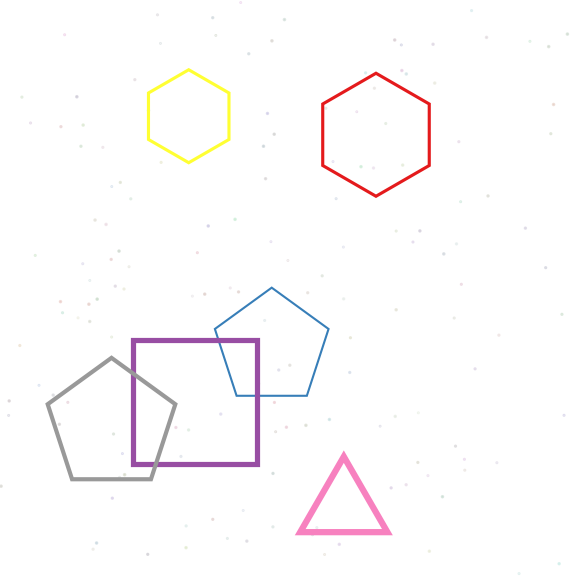[{"shape": "hexagon", "thickness": 1.5, "radius": 0.53, "center": [0.651, 0.766]}, {"shape": "pentagon", "thickness": 1, "radius": 0.52, "center": [0.471, 0.398]}, {"shape": "square", "thickness": 2.5, "radius": 0.54, "center": [0.338, 0.303]}, {"shape": "hexagon", "thickness": 1.5, "radius": 0.4, "center": [0.327, 0.798]}, {"shape": "triangle", "thickness": 3, "radius": 0.44, "center": [0.595, 0.121]}, {"shape": "pentagon", "thickness": 2, "radius": 0.58, "center": [0.193, 0.263]}]